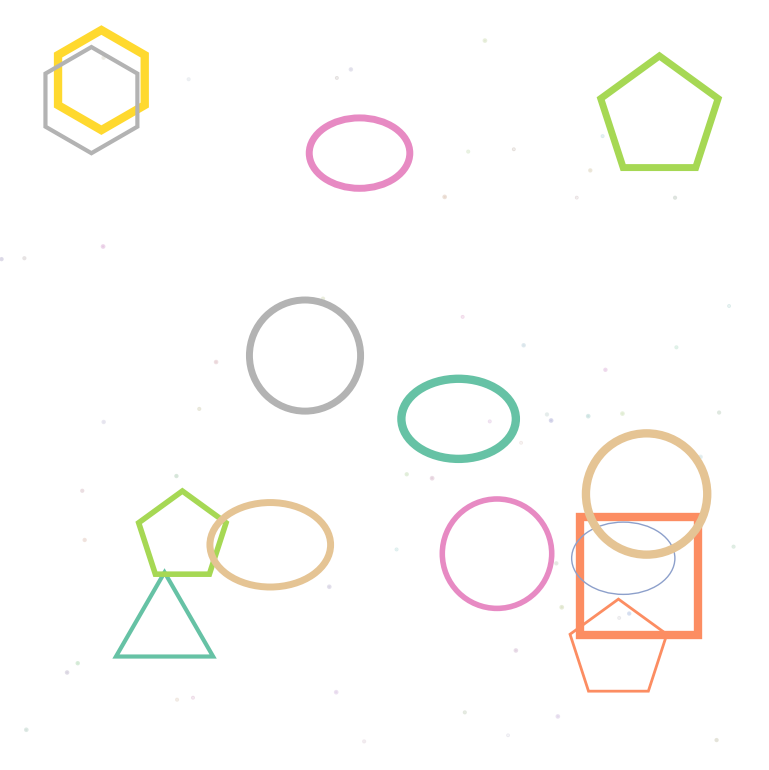[{"shape": "oval", "thickness": 3, "radius": 0.37, "center": [0.596, 0.456]}, {"shape": "triangle", "thickness": 1.5, "radius": 0.36, "center": [0.214, 0.184]}, {"shape": "square", "thickness": 3, "radius": 0.38, "center": [0.83, 0.252]}, {"shape": "pentagon", "thickness": 1, "radius": 0.33, "center": [0.803, 0.156]}, {"shape": "oval", "thickness": 0.5, "radius": 0.34, "center": [0.809, 0.275]}, {"shape": "circle", "thickness": 2, "radius": 0.36, "center": [0.645, 0.281]}, {"shape": "oval", "thickness": 2.5, "radius": 0.33, "center": [0.467, 0.801]}, {"shape": "pentagon", "thickness": 2.5, "radius": 0.4, "center": [0.856, 0.847]}, {"shape": "pentagon", "thickness": 2, "radius": 0.3, "center": [0.237, 0.303]}, {"shape": "hexagon", "thickness": 3, "radius": 0.32, "center": [0.132, 0.896]}, {"shape": "circle", "thickness": 3, "radius": 0.39, "center": [0.84, 0.358]}, {"shape": "oval", "thickness": 2.5, "radius": 0.39, "center": [0.351, 0.292]}, {"shape": "hexagon", "thickness": 1.5, "radius": 0.34, "center": [0.119, 0.87]}, {"shape": "circle", "thickness": 2.5, "radius": 0.36, "center": [0.396, 0.538]}]